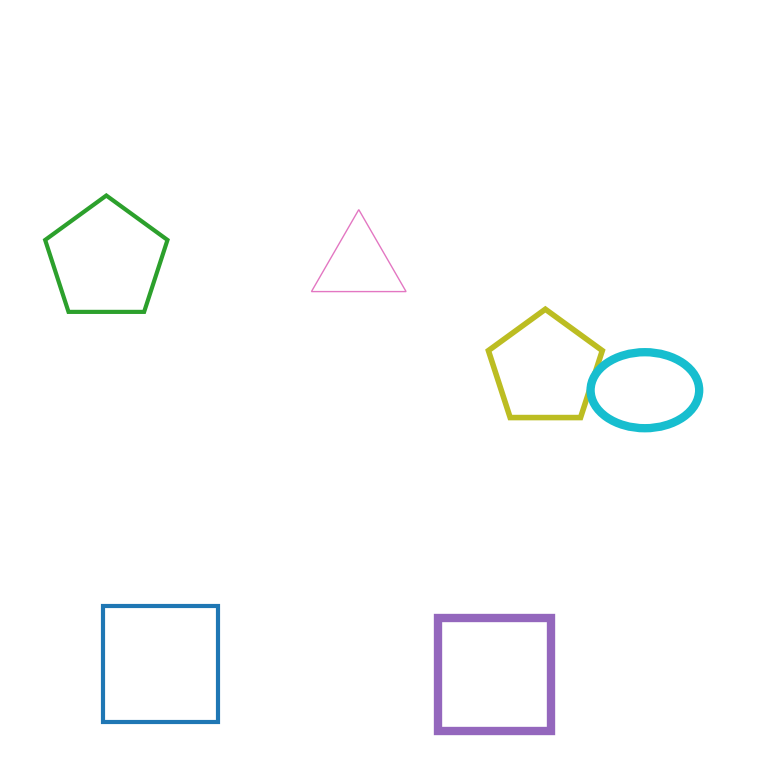[{"shape": "square", "thickness": 1.5, "radius": 0.38, "center": [0.209, 0.138]}, {"shape": "pentagon", "thickness": 1.5, "radius": 0.42, "center": [0.138, 0.663]}, {"shape": "square", "thickness": 3, "radius": 0.37, "center": [0.642, 0.124]}, {"shape": "triangle", "thickness": 0.5, "radius": 0.35, "center": [0.466, 0.657]}, {"shape": "pentagon", "thickness": 2, "radius": 0.39, "center": [0.708, 0.521]}, {"shape": "oval", "thickness": 3, "radius": 0.35, "center": [0.838, 0.493]}]